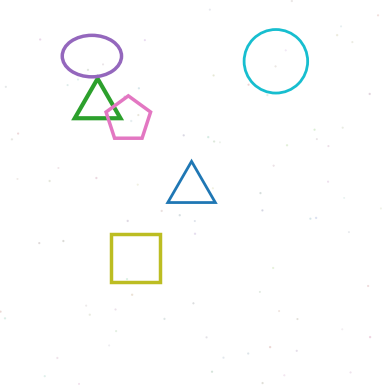[{"shape": "triangle", "thickness": 2, "radius": 0.36, "center": [0.498, 0.51]}, {"shape": "triangle", "thickness": 3, "radius": 0.34, "center": [0.254, 0.727]}, {"shape": "oval", "thickness": 2.5, "radius": 0.38, "center": [0.239, 0.854]}, {"shape": "pentagon", "thickness": 2.5, "radius": 0.3, "center": [0.333, 0.69]}, {"shape": "square", "thickness": 2.5, "radius": 0.31, "center": [0.352, 0.33]}, {"shape": "circle", "thickness": 2, "radius": 0.41, "center": [0.717, 0.841]}]